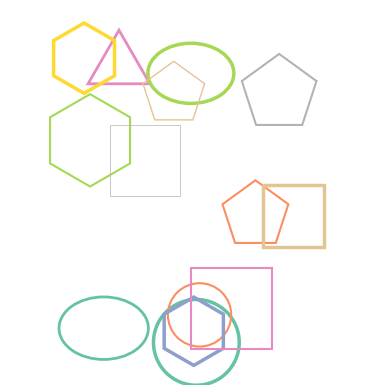[{"shape": "circle", "thickness": 2.5, "radius": 0.56, "center": [0.51, 0.111]}, {"shape": "oval", "thickness": 2, "radius": 0.58, "center": [0.269, 0.148]}, {"shape": "circle", "thickness": 1.5, "radius": 0.41, "center": [0.518, 0.182]}, {"shape": "pentagon", "thickness": 1.5, "radius": 0.45, "center": [0.663, 0.442]}, {"shape": "hexagon", "thickness": 2.5, "radius": 0.44, "center": [0.503, 0.14]}, {"shape": "square", "thickness": 1.5, "radius": 0.52, "center": [0.601, 0.199]}, {"shape": "triangle", "thickness": 2, "radius": 0.46, "center": [0.309, 0.829]}, {"shape": "oval", "thickness": 2.5, "radius": 0.56, "center": [0.496, 0.81]}, {"shape": "hexagon", "thickness": 1.5, "radius": 0.6, "center": [0.234, 0.635]}, {"shape": "hexagon", "thickness": 2.5, "radius": 0.46, "center": [0.218, 0.849]}, {"shape": "square", "thickness": 2.5, "radius": 0.4, "center": [0.762, 0.44]}, {"shape": "pentagon", "thickness": 1, "radius": 0.42, "center": [0.451, 0.757]}, {"shape": "pentagon", "thickness": 1.5, "radius": 0.51, "center": [0.725, 0.758]}, {"shape": "square", "thickness": 0.5, "radius": 0.46, "center": [0.377, 0.583]}]